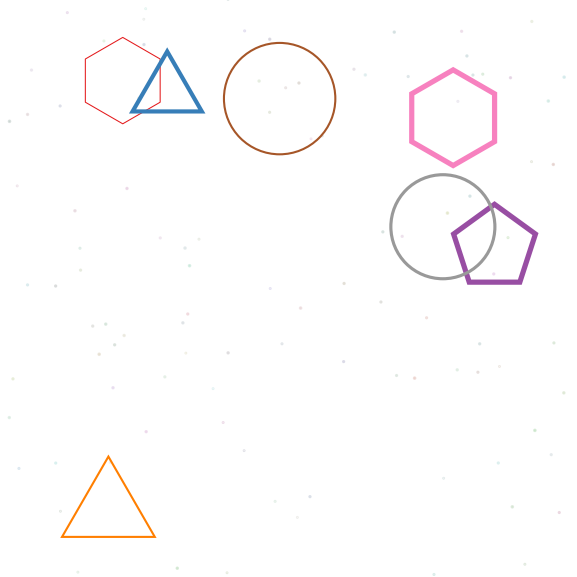[{"shape": "hexagon", "thickness": 0.5, "radius": 0.37, "center": [0.213, 0.86]}, {"shape": "triangle", "thickness": 2, "radius": 0.35, "center": [0.29, 0.841]}, {"shape": "pentagon", "thickness": 2.5, "radius": 0.37, "center": [0.856, 0.571]}, {"shape": "triangle", "thickness": 1, "radius": 0.46, "center": [0.188, 0.116]}, {"shape": "circle", "thickness": 1, "radius": 0.48, "center": [0.484, 0.828]}, {"shape": "hexagon", "thickness": 2.5, "radius": 0.41, "center": [0.785, 0.795]}, {"shape": "circle", "thickness": 1.5, "radius": 0.45, "center": [0.767, 0.607]}]